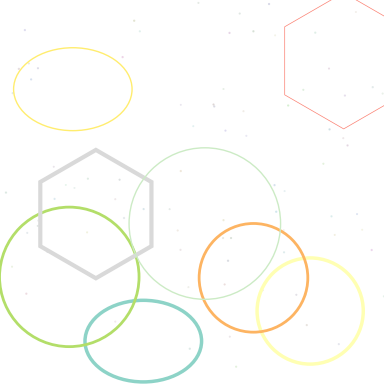[{"shape": "oval", "thickness": 2.5, "radius": 0.76, "center": [0.372, 0.114]}, {"shape": "circle", "thickness": 2.5, "radius": 0.69, "center": [0.806, 0.192]}, {"shape": "hexagon", "thickness": 0.5, "radius": 0.88, "center": [0.893, 0.842]}, {"shape": "circle", "thickness": 2, "radius": 0.71, "center": [0.658, 0.278]}, {"shape": "circle", "thickness": 2, "radius": 0.91, "center": [0.18, 0.281]}, {"shape": "hexagon", "thickness": 3, "radius": 0.83, "center": [0.249, 0.444]}, {"shape": "circle", "thickness": 1, "radius": 0.98, "center": [0.532, 0.419]}, {"shape": "oval", "thickness": 1, "radius": 0.77, "center": [0.189, 0.768]}]